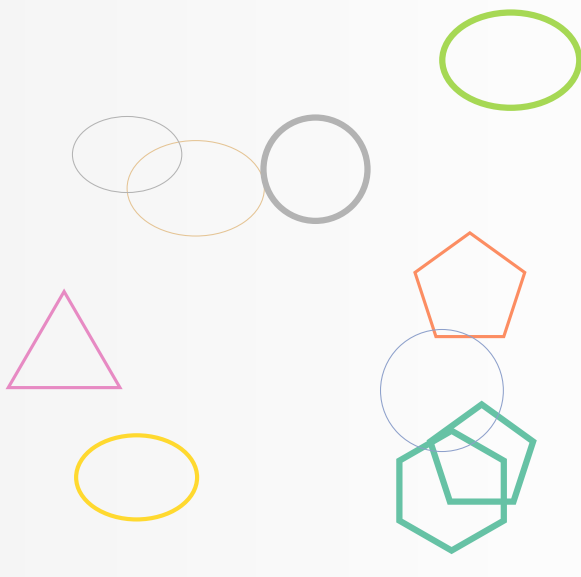[{"shape": "hexagon", "thickness": 3, "radius": 0.52, "center": [0.777, 0.15]}, {"shape": "pentagon", "thickness": 3, "radius": 0.47, "center": [0.829, 0.206]}, {"shape": "pentagon", "thickness": 1.5, "radius": 0.5, "center": [0.808, 0.497]}, {"shape": "circle", "thickness": 0.5, "radius": 0.53, "center": [0.76, 0.323]}, {"shape": "triangle", "thickness": 1.5, "radius": 0.55, "center": [0.11, 0.383]}, {"shape": "oval", "thickness": 3, "radius": 0.59, "center": [0.879, 0.895]}, {"shape": "oval", "thickness": 2, "radius": 0.52, "center": [0.235, 0.173]}, {"shape": "oval", "thickness": 0.5, "radius": 0.59, "center": [0.337, 0.673]}, {"shape": "oval", "thickness": 0.5, "radius": 0.47, "center": [0.219, 0.732]}, {"shape": "circle", "thickness": 3, "radius": 0.45, "center": [0.543, 0.706]}]